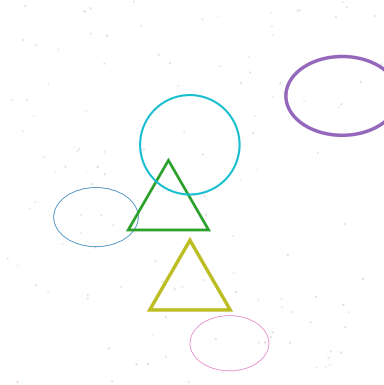[{"shape": "oval", "thickness": 0.5, "radius": 0.55, "center": [0.249, 0.436]}, {"shape": "triangle", "thickness": 2, "radius": 0.6, "center": [0.437, 0.463]}, {"shape": "oval", "thickness": 2.5, "radius": 0.73, "center": [0.889, 0.751]}, {"shape": "oval", "thickness": 0.5, "radius": 0.51, "center": [0.596, 0.108]}, {"shape": "triangle", "thickness": 2.5, "radius": 0.6, "center": [0.493, 0.255]}, {"shape": "circle", "thickness": 1.5, "radius": 0.65, "center": [0.493, 0.624]}]